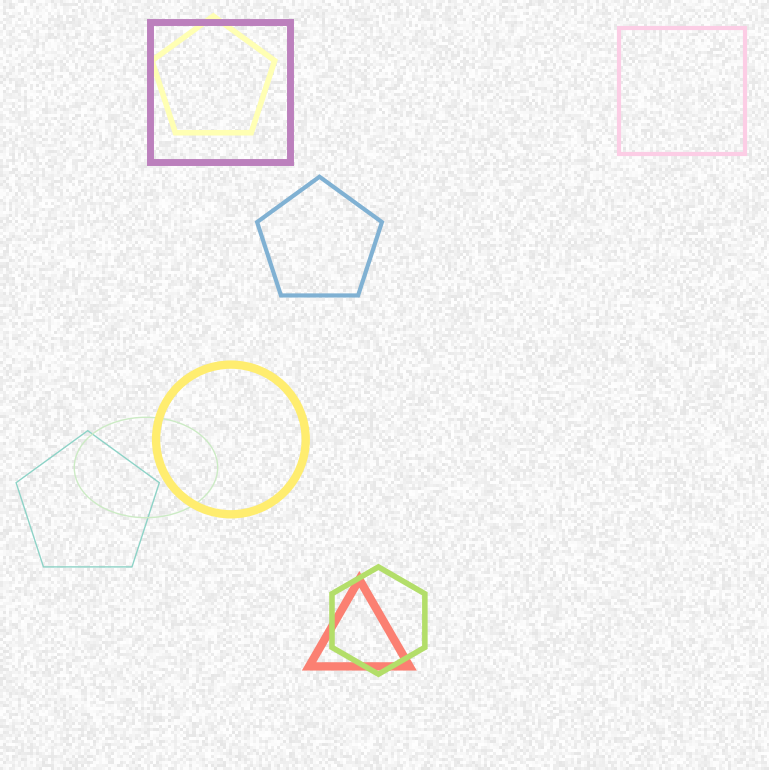[{"shape": "pentagon", "thickness": 0.5, "radius": 0.49, "center": [0.114, 0.343]}, {"shape": "pentagon", "thickness": 2, "radius": 0.42, "center": [0.277, 0.895]}, {"shape": "triangle", "thickness": 3, "radius": 0.38, "center": [0.467, 0.172]}, {"shape": "pentagon", "thickness": 1.5, "radius": 0.43, "center": [0.415, 0.685]}, {"shape": "hexagon", "thickness": 2, "radius": 0.35, "center": [0.491, 0.194]}, {"shape": "square", "thickness": 1.5, "radius": 0.41, "center": [0.886, 0.882]}, {"shape": "square", "thickness": 2.5, "radius": 0.45, "center": [0.285, 0.88]}, {"shape": "oval", "thickness": 0.5, "radius": 0.47, "center": [0.19, 0.393]}, {"shape": "circle", "thickness": 3, "radius": 0.49, "center": [0.3, 0.429]}]